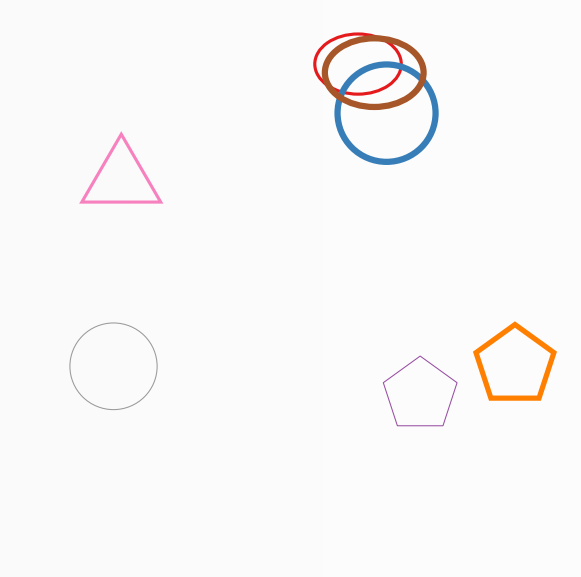[{"shape": "oval", "thickness": 1.5, "radius": 0.37, "center": [0.616, 0.888]}, {"shape": "circle", "thickness": 3, "radius": 0.42, "center": [0.665, 0.803]}, {"shape": "pentagon", "thickness": 0.5, "radius": 0.33, "center": [0.723, 0.316]}, {"shape": "pentagon", "thickness": 2.5, "radius": 0.35, "center": [0.886, 0.367]}, {"shape": "oval", "thickness": 3, "radius": 0.42, "center": [0.644, 0.873]}, {"shape": "triangle", "thickness": 1.5, "radius": 0.39, "center": [0.209, 0.688]}, {"shape": "circle", "thickness": 0.5, "radius": 0.38, "center": [0.195, 0.365]}]